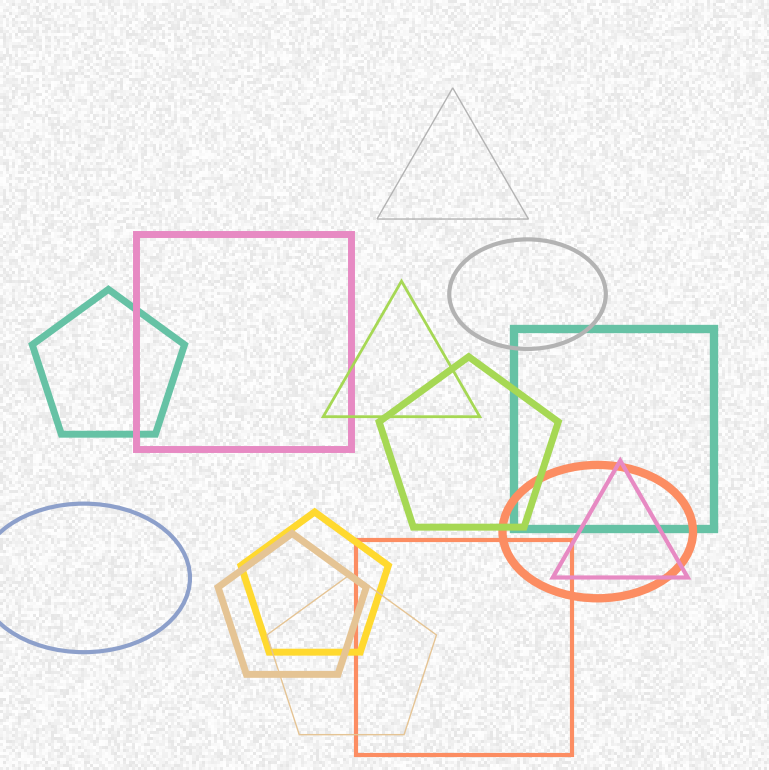[{"shape": "pentagon", "thickness": 2.5, "radius": 0.52, "center": [0.141, 0.52]}, {"shape": "square", "thickness": 3, "radius": 0.65, "center": [0.797, 0.443]}, {"shape": "oval", "thickness": 3, "radius": 0.62, "center": [0.776, 0.31]}, {"shape": "square", "thickness": 1.5, "radius": 0.7, "center": [0.603, 0.159]}, {"shape": "oval", "thickness": 1.5, "radius": 0.69, "center": [0.109, 0.249]}, {"shape": "triangle", "thickness": 1.5, "radius": 0.51, "center": [0.806, 0.301]}, {"shape": "square", "thickness": 2.5, "radius": 0.7, "center": [0.316, 0.556]}, {"shape": "pentagon", "thickness": 2.5, "radius": 0.61, "center": [0.609, 0.414]}, {"shape": "triangle", "thickness": 1, "radius": 0.59, "center": [0.521, 0.518]}, {"shape": "pentagon", "thickness": 2.5, "radius": 0.5, "center": [0.409, 0.234]}, {"shape": "pentagon", "thickness": 0.5, "radius": 0.58, "center": [0.457, 0.14]}, {"shape": "pentagon", "thickness": 2.5, "radius": 0.51, "center": [0.379, 0.206]}, {"shape": "oval", "thickness": 1.5, "radius": 0.51, "center": [0.685, 0.618]}, {"shape": "triangle", "thickness": 0.5, "radius": 0.57, "center": [0.588, 0.772]}]